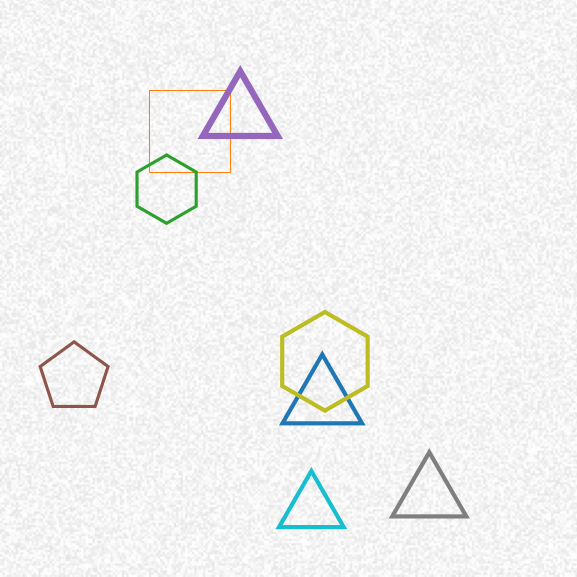[{"shape": "triangle", "thickness": 2, "radius": 0.4, "center": [0.558, 0.306]}, {"shape": "square", "thickness": 0.5, "radius": 0.35, "center": [0.328, 0.772]}, {"shape": "hexagon", "thickness": 1.5, "radius": 0.3, "center": [0.288, 0.672]}, {"shape": "triangle", "thickness": 3, "radius": 0.37, "center": [0.416, 0.801]}, {"shape": "pentagon", "thickness": 1.5, "radius": 0.31, "center": [0.128, 0.345]}, {"shape": "triangle", "thickness": 2, "radius": 0.37, "center": [0.743, 0.142]}, {"shape": "hexagon", "thickness": 2, "radius": 0.43, "center": [0.563, 0.373]}, {"shape": "triangle", "thickness": 2, "radius": 0.32, "center": [0.539, 0.119]}]